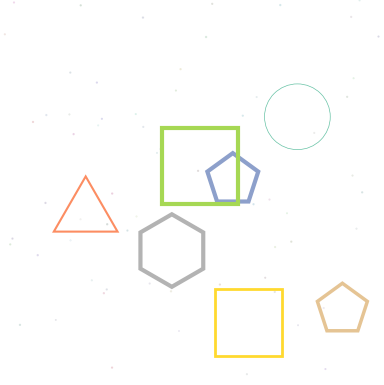[{"shape": "circle", "thickness": 0.5, "radius": 0.43, "center": [0.772, 0.697]}, {"shape": "triangle", "thickness": 1.5, "radius": 0.48, "center": [0.223, 0.446]}, {"shape": "pentagon", "thickness": 3, "radius": 0.35, "center": [0.605, 0.533]}, {"shape": "square", "thickness": 3, "radius": 0.49, "center": [0.52, 0.568]}, {"shape": "square", "thickness": 2, "radius": 0.43, "center": [0.645, 0.162]}, {"shape": "pentagon", "thickness": 2.5, "radius": 0.34, "center": [0.889, 0.196]}, {"shape": "hexagon", "thickness": 3, "radius": 0.47, "center": [0.446, 0.349]}]